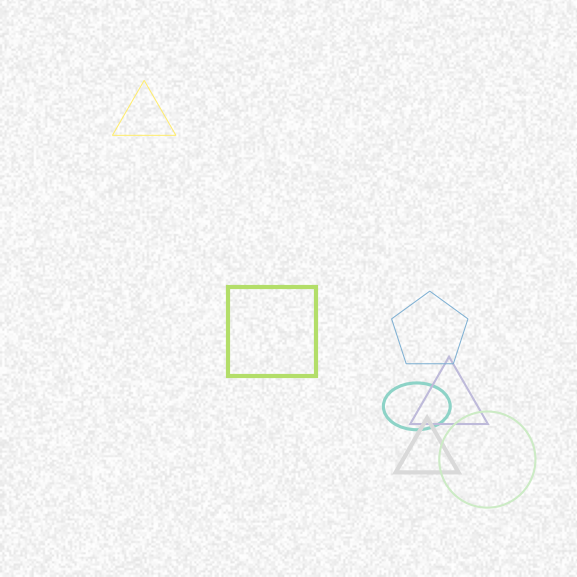[{"shape": "oval", "thickness": 1.5, "radius": 0.29, "center": [0.722, 0.296]}, {"shape": "triangle", "thickness": 1, "radius": 0.39, "center": [0.778, 0.304]}, {"shape": "pentagon", "thickness": 0.5, "radius": 0.35, "center": [0.744, 0.425]}, {"shape": "square", "thickness": 2, "radius": 0.38, "center": [0.471, 0.426]}, {"shape": "triangle", "thickness": 2, "radius": 0.31, "center": [0.74, 0.213]}, {"shape": "circle", "thickness": 1, "radius": 0.42, "center": [0.844, 0.203]}, {"shape": "triangle", "thickness": 0.5, "radius": 0.32, "center": [0.25, 0.797]}]